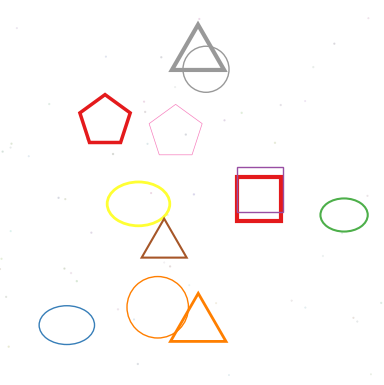[{"shape": "pentagon", "thickness": 2.5, "radius": 0.34, "center": [0.273, 0.685]}, {"shape": "square", "thickness": 3, "radius": 0.29, "center": [0.673, 0.483]}, {"shape": "oval", "thickness": 1, "radius": 0.36, "center": [0.174, 0.156]}, {"shape": "oval", "thickness": 1.5, "radius": 0.31, "center": [0.894, 0.442]}, {"shape": "square", "thickness": 1, "radius": 0.3, "center": [0.676, 0.508]}, {"shape": "circle", "thickness": 1, "radius": 0.4, "center": [0.41, 0.202]}, {"shape": "triangle", "thickness": 2, "radius": 0.42, "center": [0.515, 0.155]}, {"shape": "oval", "thickness": 2, "radius": 0.41, "center": [0.36, 0.47]}, {"shape": "triangle", "thickness": 1.5, "radius": 0.34, "center": [0.426, 0.365]}, {"shape": "pentagon", "thickness": 0.5, "radius": 0.36, "center": [0.456, 0.657]}, {"shape": "circle", "thickness": 1, "radius": 0.3, "center": [0.535, 0.82]}, {"shape": "triangle", "thickness": 3, "radius": 0.39, "center": [0.514, 0.857]}]